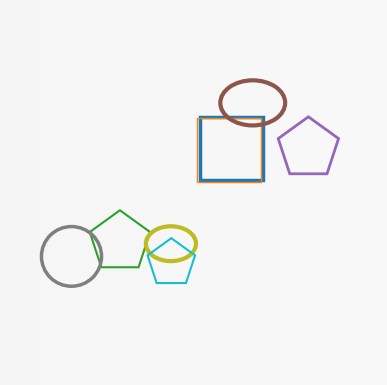[{"shape": "square", "thickness": 2.5, "radius": 0.41, "center": [0.597, 0.614]}, {"shape": "square", "thickness": 1, "radius": 0.42, "center": [0.591, 0.611]}, {"shape": "pentagon", "thickness": 1.5, "radius": 0.41, "center": [0.309, 0.372]}, {"shape": "pentagon", "thickness": 2, "radius": 0.41, "center": [0.796, 0.615]}, {"shape": "oval", "thickness": 3, "radius": 0.42, "center": [0.652, 0.733]}, {"shape": "circle", "thickness": 2.5, "radius": 0.39, "center": [0.185, 0.334]}, {"shape": "oval", "thickness": 3, "radius": 0.32, "center": [0.441, 0.367]}, {"shape": "pentagon", "thickness": 1.5, "radius": 0.32, "center": [0.442, 0.317]}]